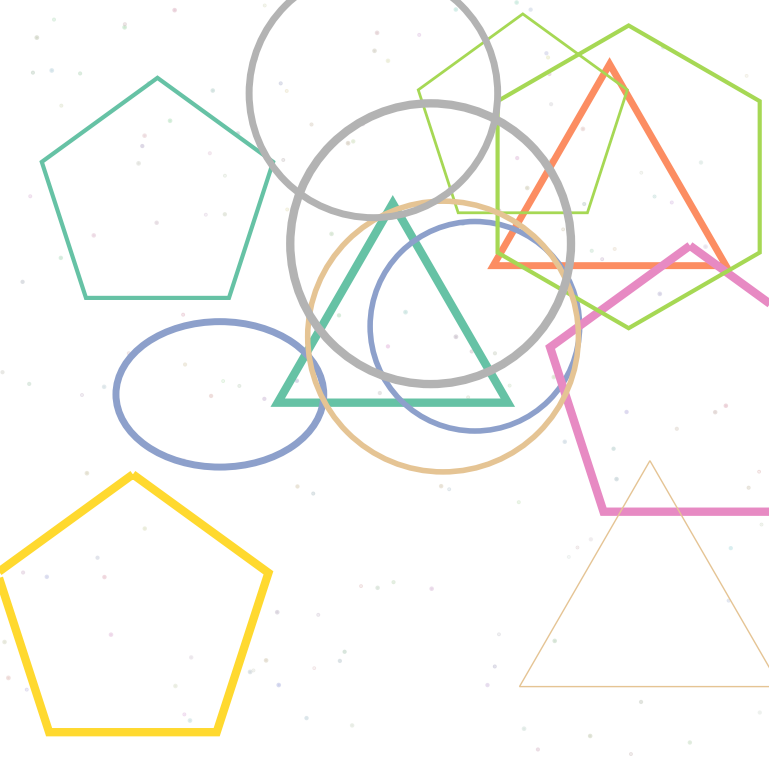[{"shape": "triangle", "thickness": 3, "radius": 0.86, "center": [0.51, 0.563]}, {"shape": "pentagon", "thickness": 1.5, "radius": 0.79, "center": [0.204, 0.741]}, {"shape": "triangle", "thickness": 2.5, "radius": 0.87, "center": [0.792, 0.742]}, {"shape": "circle", "thickness": 2, "radius": 0.68, "center": [0.617, 0.576]}, {"shape": "oval", "thickness": 2.5, "radius": 0.67, "center": [0.286, 0.488]}, {"shape": "pentagon", "thickness": 3, "radius": 0.95, "center": [0.896, 0.49]}, {"shape": "pentagon", "thickness": 1, "radius": 0.71, "center": [0.679, 0.839]}, {"shape": "hexagon", "thickness": 1.5, "radius": 0.98, "center": [0.816, 0.77]}, {"shape": "pentagon", "thickness": 3, "radius": 0.93, "center": [0.173, 0.199]}, {"shape": "triangle", "thickness": 0.5, "radius": 0.98, "center": [0.844, 0.206]}, {"shape": "circle", "thickness": 2, "radius": 0.88, "center": [0.575, 0.563]}, {"shape": "circle", "thickness": 3, "radius": 0.91, "center": [0.559, 0.683]}, {"shape": "circle", "thickness": 2.5, "radius": 0.81, "center": [0.485, 0.879]}]